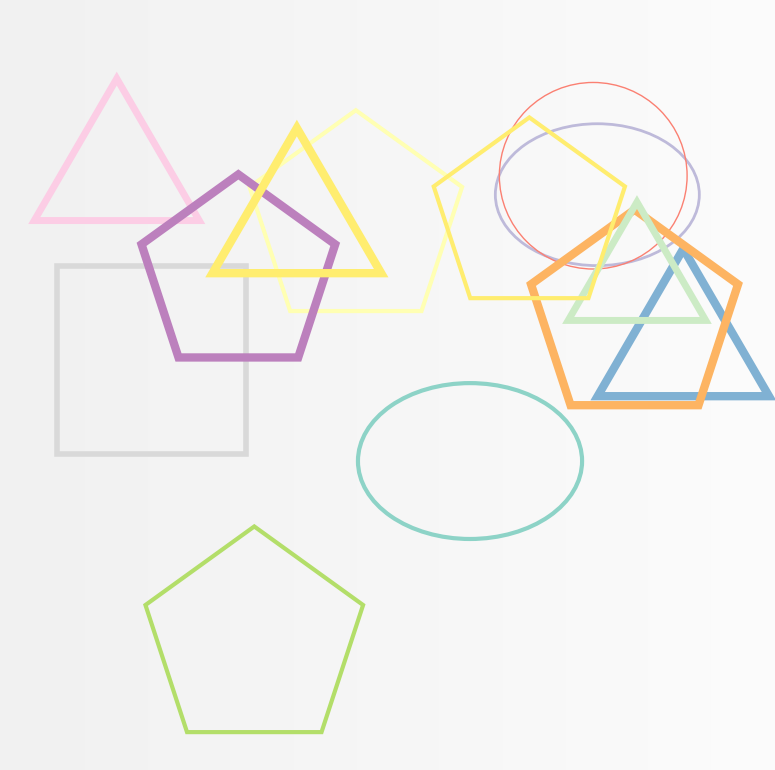[{"shape": "oval", "thickness": 1.5, "radius": 0.72, "center": [0.606, 0.401]}, {"shape": "pentagon", "thickness": 1.5, "radius": 0.72, "center": [0.459, 0.713]}, {"shape": "oval", "thickness": 1, "radius": 0.66, "center": [0.771, 0.747]}, {"shape": "circle", "thickness": 0.5, "radius": 0.61, "center": [0.765, 0.772]}, {"shape": "triangle", "thickness": 3, "radius": 0.64, "center": [0.882, 0.549]}, {"shape": "pentagon", "thickness": 3, "radius": 0.7, "center": [0.819, 0.587]}, {"shape": "pentagon", "thickness": 1.5, "radius": 0.74, "center": [0.328, 0.169]}, {"shape": "triangle", "thickness": 2.5, "radius": 0.61, "center": [0.151, 0.775]}, {"shape": "square", "thickness": 2, "radius": 0.61, "center": [0.196, 0.532]}, {"shape": "pentagon", "thickness": 3, "radius": 0.66, "center": [0.308, 0.642]}, {"shape": "triangle", "thickness": 2.5, "radius": 0.51, "center": [0.822, 0.635]}, {"shape": "triangle", "thickness": 3, "radius": 0.63, "center": [0.383, 0.708]}, {"shape": "pentagon", "thickness": 1.5, "radius": 0.65, "center": [0.683, 0.718]}]